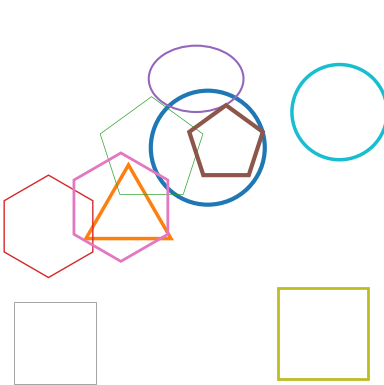[{"shape": "circle", "thickness": 3, "radius": 0.74, "center": [0.54, 0.616]}, {"shape": "triangle", "thickness": 2.5, "radius": 0.64, "center": [0.334, 0.444]}, {"shape": "pentagon", "thickness": 0.5, "radius": 0.7, "center": [0.394, 0.609]}, {"shape": "hexagon", "thickness": 1, "radius": 0.66, "center": [0.126, 0.412]}, {"shape": "oval", "thickness": 1.5, "radius": 0.62, "center": [0.509, 0.795]}, {"shape": "pentagon", "thickness": 3, "radius": 0.5, "center": [0.587, 0.626]}, {"shape": "hexagon", "thickness": 2, "radius": 0.7, "center": [0.314, 0.462]}, {"shape": "square", "thickness": 0.5, "radius": 0.53, "center": [0.143, 0.109]}, {"shape": "square", "thickness": 2, "radius": 0.59, "center": [0.839, 0.134]}, {"shape": "circle", "thickness": 2.5, "radius": 0.62, "center": [0.882, 0.709]}]